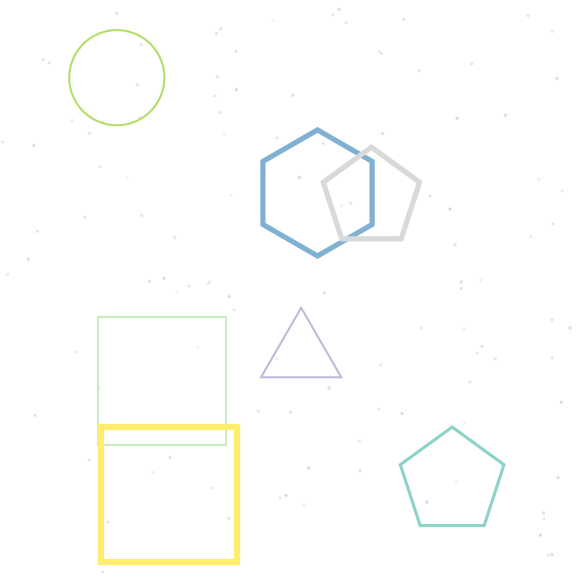[{"shape": "pentagon", "thickness": 1.5, "radius": 0.47, "center": [0.783, 0.165]}, {"shape": "triangle", "thickness": 1, "radius": 0.4, "center": [0.521, 0.386]}, {"shape": "hexagon", "thickness": 2.5, "radius": 0.55, "center": [0.55, 0.665]}, {"shape": "circle", "thickness": 1, "radius": 0.41, "center": [0.202, 0.865]}, {"shape": "pentagon", "thickness": 2.5, "radius": 0.44, "center": [0.643, 0.657]}, {"shape": "square", "thickness": 1, "radius": 0.55, "center": [0.28, 0.34]}, {"shape": "square", "thickness": 3, "radius": 0.59, "center": [0.293, 0.143]}]